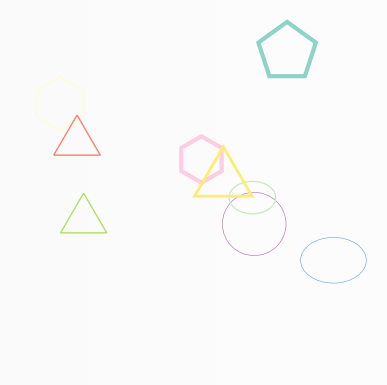[{"shape": "pentagon", "thickness": 3, "radius": 0.39, "center": [0.741, 0.865]}, {"shape": "hexagon", "thickness": 0.5, "radius": 0.35, "center": [0.155, 0.731]}, {"shape": "triangle", "thickness": 1, "radius": 0.35, "center": [0.199, 0.632]}, {"shape": "oval", "thickness": 0.5, "radius": 0.42, "center": [0.86, 0.324]}, {"shape": "triangle", "thickness": 1, "radius": 0.34, "center": [0.216, 0.43]}, {"shape": "hexagon", "thickness": 3, "radius": 0.3, "center": [0.52, 0.586]}, {"shape": "circle", "thickness": 0.5, "radius": 0.41, "center": [0.656, 0.418]}, {"shape": "oval", "thickness": 1, "radius": 0.3, "center": [0.651, 0.487]}, {"shape": "triangle", "thickness": 2, "radius": 0.43, "center": [0.576, 0.533]}]